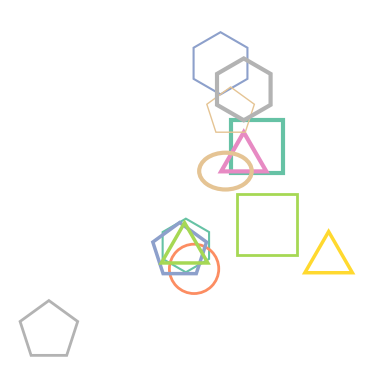[{"shape": "hexagon", "thickness": 1.5, "radius": 0.35, "center": [0.483, 0.362]}, {"shape": "square", "thickness": 3, "radius": 0.34, "center": [0.667, 0.62]}, {"shape": "circle", "thickness": 2, "radius": 0.32, "center": [0.504, 0.302]}, {"shape": "pentagon", "thickness": 2.5, "radius": 0.37, "center": [0.467, 0.349]}, {"shape": "hexagon", "thickness": 1.5, "radius": 0.4, "center": [0.573, 0.836]}, {"shape": "triangle", "thickness": 3, "radius": 0.34, "center": [0.633, 0.589]}, {"shape": "triangle", "thickness": 2.5, "radius": 0.35, "center": [0.479, 0.352]}, {"shape": "square", "thickness": 2, "radius": 0.39, "center": [0.694, 0.416]}, {"shape": "triangle", "thickness": 2.5, "radius": 0.36, "center": [0.854, 0.327]}, {"shape": "oval", "thickness": 3, "radius": 0.34, "center": [0.586, 0.556]}, {"shape": "pentagon", "thickness": 1, "radius": 0.32, "center": [0.599, 0.709]}, {"shape": "hexagon", "thickness": 3, "radius": 0.4, "center": [0.633, 0.768]}, {"shape": "pentagon", "thickness": 2, "radius": 0.39, "center": [0.127, 0.141]}]